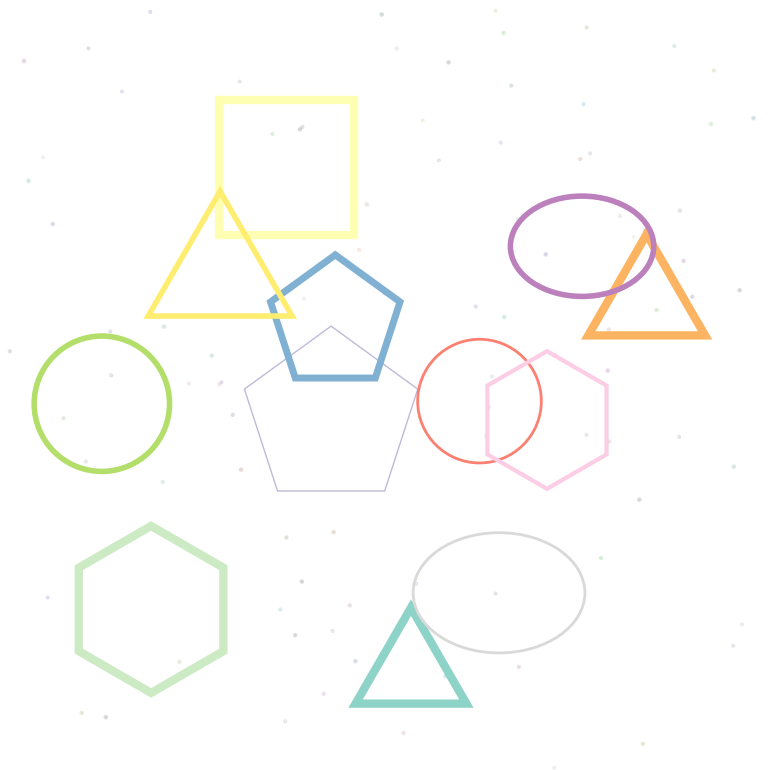[{"shape": "triangle", "thickness": 3, "radius": 0.42, "center": [0.534, 0.128]}, {"shape": "square", "thickness": 3, "radius": 0.44, "center": [0.372, 0.783]}, {"shape": "pentagon", "thickness": 0.5, "radius": 0.59, "center": [0.43, 0.458]}, {"shape": "circle", "thickness": 1, "radius": 0.4, "center": [0.623, 0.479]}, {"shape": "pentagon", "thickness": 2.5, "radius": 0.44, "center": [0.435, 0.581]}, {"shape": "triangle", "thickness": 3, "radius": 0.44, "center": [0.84, 0.608]}, {"shape": "circle", "thickness": 2, "radius": 0.44, "center": [0.132, 0.476]}, {"shape": "hexagon", "thickness": 1.5, "radius": 0.45, "center": [0.71, 0.455]}, {"shape": "oval", "thickness": 1, "radius": 0.56, "center": [0.648, 0.23]}, {"shape": "oval", "thickness": 2, "radius": 0.47, "center": [0.756, 0.68]}, {"shape": "hexagon", "thickness": 3, "radius": 0.54, "center": [0.196, 0.209]}, {"shape": "triangle", "thickness": 2, "radius": 0.54, "center": [0.286, 0.644]}]